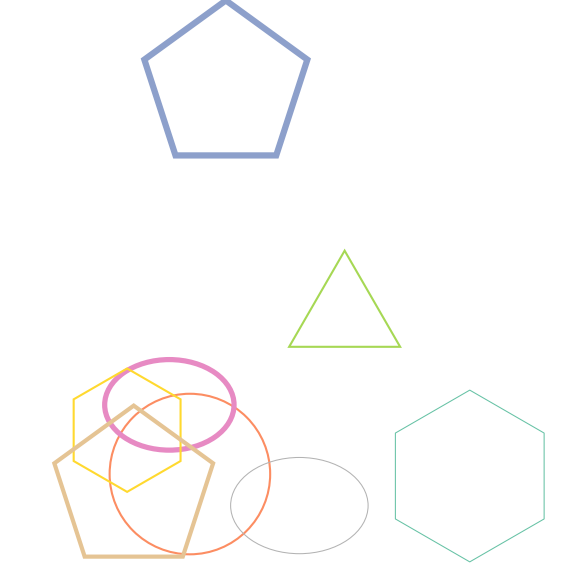[{"shape": "hexagon", "thickness": 0.5, "radius": 0.74, "center": [0.813, 0.175]}, {"shape": "circle", "thickness": 1, "radius": 0.7, "center": [0.329, 0.178]}, {"shape": "pentagon", "thickness": 3, "radius": 0.74, "center": [0.391, 0.85]}, {"shape": "oval", "thickness": 2.5, "radius": 0.56, "center": [0.293, 0.298]}, {"shape": "triangle", "thickness": 1, "radius": 0.55, "center": [0.597, 0.454]}, {"shape": "hexagon", "thickness": 1, "radius": 0.53, "center": [0.22, 0.254]}, {"shape": "pentagon", "thickness": 2, "radius": 0.72, "center": [0.232, 0.152]}, {"shape": "oval", "thickness": 0.5, "radius": 0.6, "center": [0.518, 0.124]}]